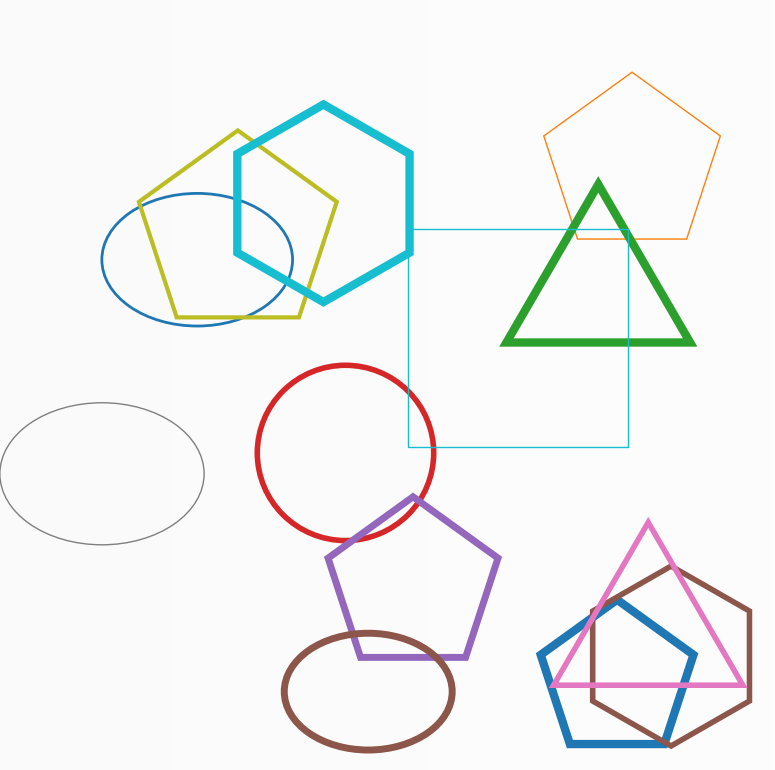[{"shape": "oval", "thickness": 1, "radius": 0.62, "center": [0.254, 0.663]}, {"shape": "pentagon", "thickness": 3, "radius": 0.52, "center": [0.796, 0.118]}, {"shape": "pentagon", "thickness": 0.5, "radius": 0.6, "center": [0.816, 0.786]}, {"shape": "triangle", "thickness": 3, "radius": 0.68, "center": [0.772, 0.624]}, {"shape": "circle", "thickness": 2, "radius": 0.57, "center": [0.446, 0.412]}, {"shape": "pentagon", "thickness": 2.5, "radius": 0.58, "center": [0.533, 0.24]}, {"shape": "oval", "thickness": 2.5, "radius": 0.54, "center": [0.475, 0.102]}, {"shape": "hexagon", "thickness": 2, "radius": 0.58, "center": [0.866, 0.148]}, {"shape": "triangle", "thickness": 2, "radius": 0.7, "center": [0.836, 0.181]}, {"shape": "oval", "thickness": 0.5, "radius": 0.66, "center": [0.132, 0.385]}, {"shape": "pentagon", "thickness": 1.5, "radius": 0.67, "center": [0.307, 0.696]}, {"shape": "hexagon", "thickness": 3, "radius": 0.64, "center": [0.417, 0.736]}, {"shape": "square", "thickness": 0.5, "radius": 0.71, "center": [0.668, 0.561]}]